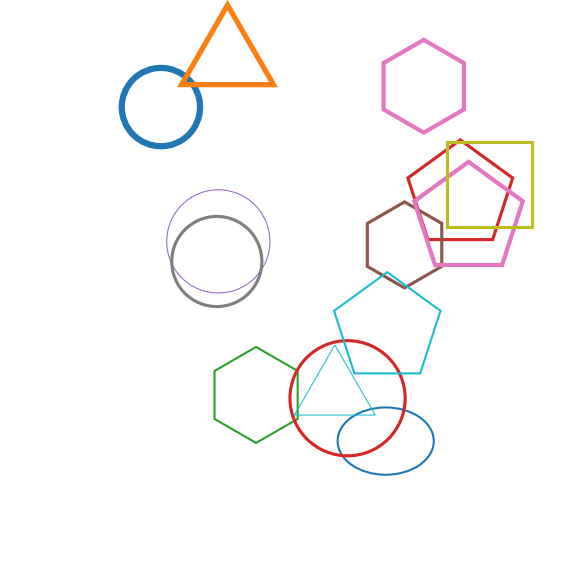[{"shape": "circle", "thickness": 3, "radius": 0.34, "center": [0.279, 0.814]}, {"shape": "oval", "thickness": 1, "radius": 0.42, "center": [0.668, 0.235]}, {"shape": "triangle", "thickness": 2.5, "radius": 0.46, "center": [0.394, 0.899]}, {"shape": "hexagon", "thickness": 1, "radius": 0.42, "center": [0.443, 0.315]}, {"shape": "pentagon", "thickness": 1.5, "radius": 0.48, "center": [0.797, 0.661]}, {"shape": "circle", "thickness": 1.5, "radius": 0.5, "center": [0.602, 0.31]}, {"shape": "circle", "thickness": 0.5, "radius": 0.45, "center": [0.378, 0.581]}, {"shape": "hexagon", "thickness": 1.5, "radius": 0.37, "center": [0.701, 0.575]}, {"shape": "hexagon", "thickness": 2, "radius": 0.4, "center": [0.734, 0.85]}, {"shape": "pentagon", "thickness": 2, "radius": 0.49, "center": [0.811, 0.62]}, {"shape": "circle", "thickness": 1.5, "radius": 0.39, "center": [0.375, 0.546]}, {"shape": "square", "thickness": 1.5, "radius": 0.37, "center": [0.847, 0.68]}, {"shape": "triangle", "thickness": 0.5, "radius": 0.4, "center": [0.58, 0.321]}, {"shape": "pentagon", "thickness": 1, "radius": 0.48, "center": [0.671, 0.431]}]